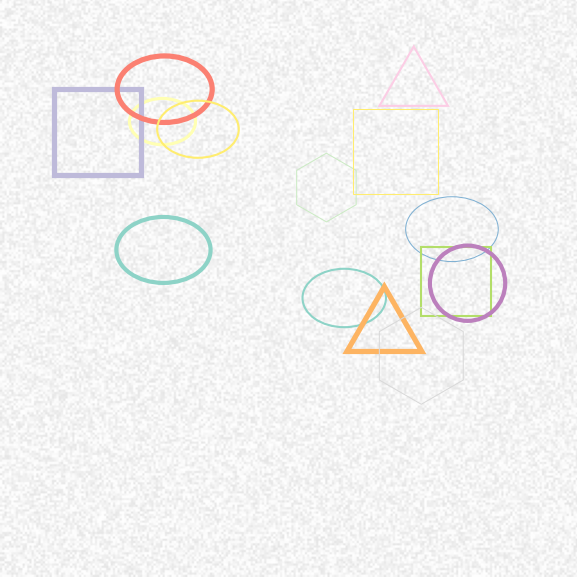[{"shape": "oval", "thickness": 1, "radius": 0.36, "center": [0.596, 0.483]}, {"shape": "oval", "thickness": 2, "radius": 0.41, "center": [0.283, 0.566]}, {"shape": "oval", "thickness": 1.5, "radius": 0.29, "center": [0.281, 0.789]}, {"shape": "square", "thickness": 2.5, "radius": 0.37, "center": [0.169, 0.771]}, {"shape": "oval", "thickness": 2.5, "radius": 0.41, "center": [0.285, 0.845]}, {"shape": "oval", "thickness": 0.5, "radius": 0.4, "center": [0.783, 0.602]}, {"shape": "triangle", "thickness": 2.5, "radius": 0.37, "center": [0.666, 0.428]}, {"shape": "square", "thickness": 1, "radius": 0.3, "center": [0.79, 0.512]}, {"shape": "triangle", "thickness": 1, "radius": 0.34, "center": [0.716, 0.85]}, {"shape": "hexagon", "thickness": 0.5, "radius": 0.42, "center": [0.73, 0.383]}, {"shape": "circle", "thickness": 2, "radius": 0.33, "center": [0.81, 0.509]}, {"shape": "hexagon", "thickness": 0.5, "radius": 0.3, "center": [0.565, 0.674]}, {"shape": "square", "thickness": 0.5, "radius": 0.37, "center": [0.685, 0.737]}, {"shape": "oval", "thickness": 1, "radius": 0.35, "center": [0.343, 0.775]}]